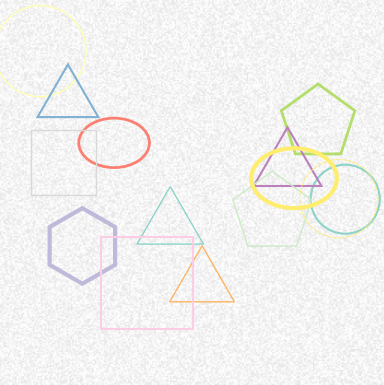[{"shape": "circle", "thickness": 1.5, "radius": 0.45, "center": [0.897, 0.483]}, {"shape": "triangle", "thickness": 1, "radius": 0.5, "center": [0.442, 0.416]}, {"shape": "circle", "thickness": 1, "radius": 0.59, "center": [0.105, 0.867]}, {"shape": "hexagon", "thickness": 3, "radius": 0.49, "center": [0.214, 0.361]}, {"shape": "oval", "thickness": 2, "radius": 0.46, "center": [0.296, 0.629]}, {"shape": "triangle", "thickness": 1.5, "radius": 0.46, "center": [0.176, 0.741]}, {"shape": "triangle", "thickness": 1, "radius": 0.49, "center": [0.525, 0.265]}, {"shape": "pentagon", "thickness": 2, "radius": 0.5, "center": [0.826, 0.681]}, {"shape": "square", "thickness": 1.5, "radius": 0.6, "center": [0.383, 0.265]}, {"shape": "square", "thickness": 1, "radius": 0.42, "center": [0.165, 0.577]}, {"shape": "triangle", "thickness": 1.5, "radius": 0.51, "center": [0.747, 0.568]}, {"shape": "pentagon", "thickness": 1, "radius": 0.54, "center": [0.707, 0.448]}, {"shape": "circle", "thickness": 0.5, "radius": 0.51, "center": [0.88, 0.484]}, {"shape": "oval", "thickness": 3, "radius": 0.56, "center": [0.764, 0.537]}]